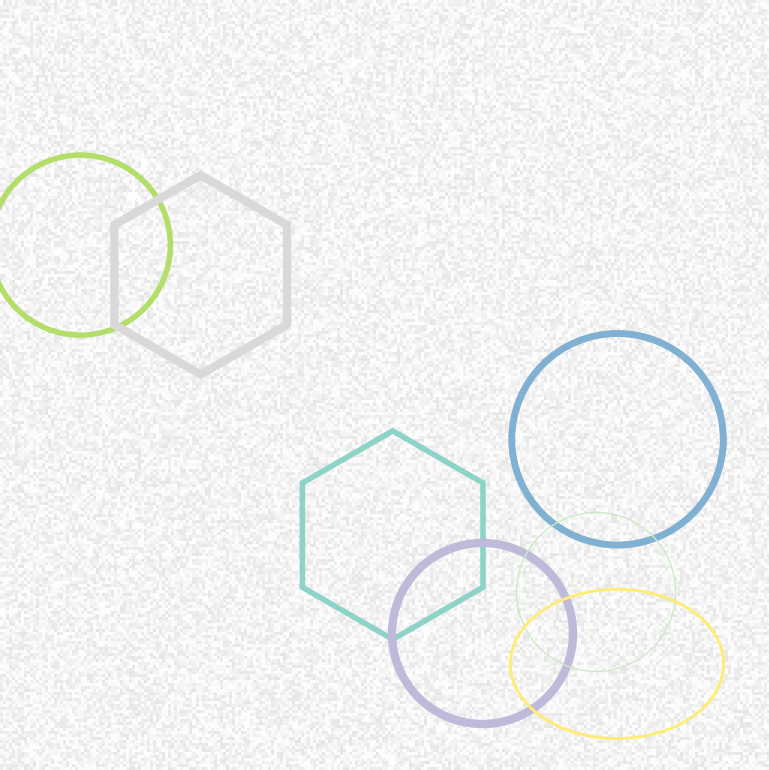[{"shape": "hexagon", "thickness": 2, "radius": 0.68, "center": [0.51, 0.305]}, {"shape": "circle", "thickness": 3, "radius": 0.59, "center": [0.627, 0.177]}, {"shape": "circle", "thickness": 2.5, "radius": 0.69, "center": [0.802, 0.43]}, {"shape": "circle", "thickness": 2, "radius": 0.58, "center": [0.104, 0.682]}, {"shape": "hexagon", "thickness": 3, "radius": 0.65, "center": [0.261, 0.643]}, {"shape": "circle", "thickness": 0.5, "radius": 0.52, "center": [0.774, 0.231]}, {"shape": "oval", "thickness": 1, "radius": 0.69, "center": [0.801, 0.138]}]